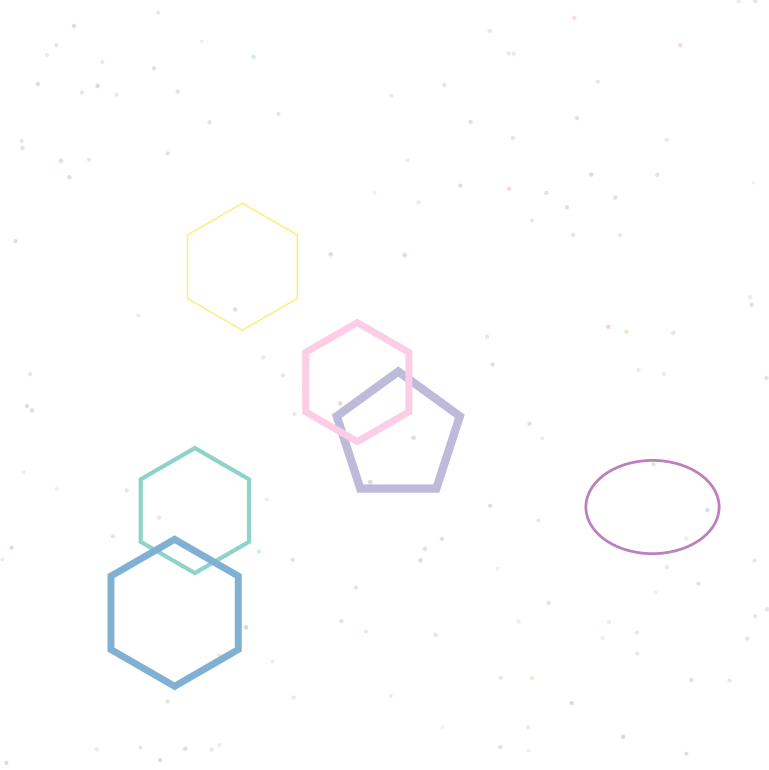[{"shape": "hexagon", "thickness": 1.5, "radius": 0.41, "center": [0.253, 0.337]}, {"shape": "pentagon", "thickness": 3, "radius": 0.42, "center": [0.517, 0.433]}, {"shape": "hexagon", "thickness": 2.5, "radius": 0.48, "center": [0.227, 0.204]}, {"shape": "hexagon", "thickness": 2.5, "radius": 0.39, "center": [0.464, 0.504]}, {"shape": "oval", "thickness": 1, "radius": 0.43, "center": [0.847, 0.342]}, {"shape": "hexagon", "thickness": 0.5, "radius": 0.41, "center": [0.315, 0.654]}]